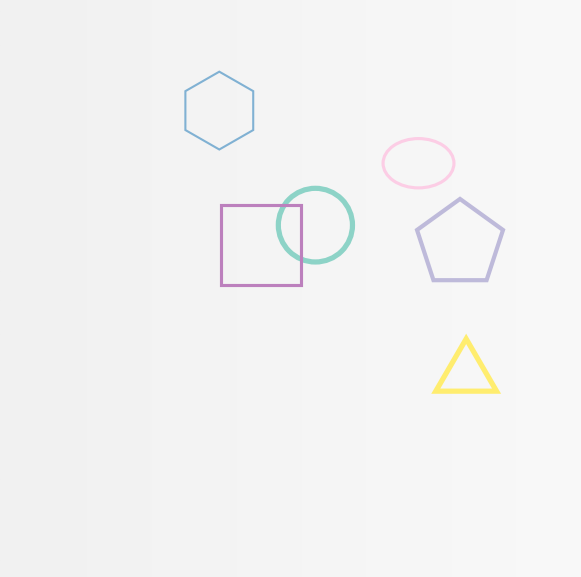[{"shape": "circle", "thickness": 2.5, "radius": 0.32, "center": [0.543, 0.609]}, {"shape": "pentagon", "thickness": 2, "radius": 0.39, "center": [0.791, 0.577]}, {"shape": "hexagon", "thickness": 1, "radius": 0.34, "center": [0.377, 0.808]}, {"shape": "oval", "thickness": 1.5, "radius": 0.3, "center": [0.72, 0.716]}, {"shape": "square", "thickness": 1.5, "radius": 0.34, "center": [0.449, 0.575]}, {"shape": "triangle", "thickness": 2.5, "radius": 0.3, "center": [0.802, 0.352]}]